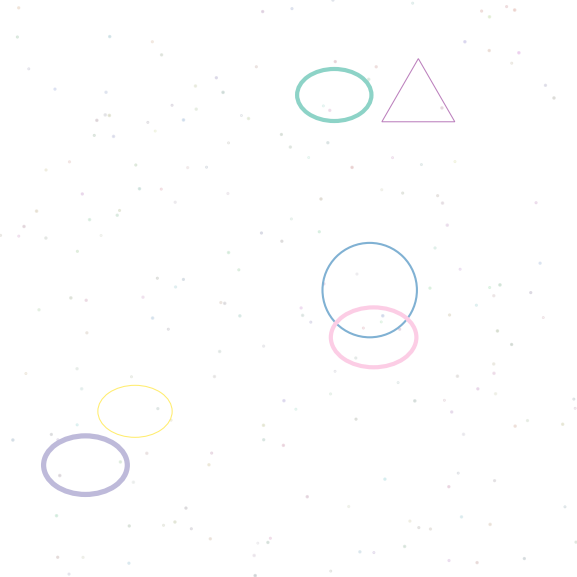[{"shape": "oval", "thickness": 2, "radius": 0.32, "center": [0.579, 0.835]}, {"shape": "oval", "thickness": 2.5, "radius": 0.36, "center": [0.148, 0.194]}, {"shape": "circle", "thickness": 1, "radius": 0.41, "center": [0.64, 0.497]}, {"shape": "oval", "thickness": 2, "radius": 0.37, "center": [0.647, 0.415]}, {"shape": "triangle", "thickness": 0.5, "radius": 0.36, "center": [0.724, 0.825]}, {"shape": "oval", "thickness": 0.5, "radius": 0.32, "center": [0.234, 0.287]}]